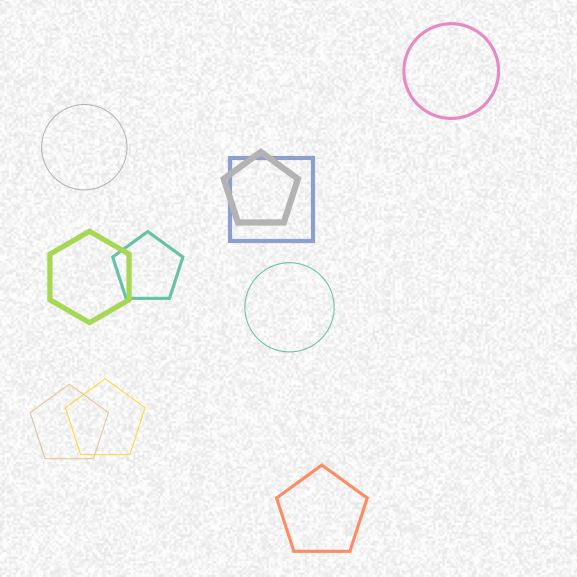[{"shape": "circle", "thickness": 0.5, "radius": 0.39, "center": [0.501, 0.467]}, {"shape": "pentagon", "thickness": 1.5, "radius": 0.32, "center": [0.256, 0.534]}, {"shape": "pentagon", "thickness": 1.5, "radius": 0.41, "center": [0.557, 0.111]}, {"shape": "square", "thickness": 2, "radius": 0.36, "center": [0.47, 0.654]}, {"shape": "circle", "thickness": 1.5, "radius": 0.41, "center": [0.781, 0.876]}, {"shape": "hexagon", "thickness": 2.5, "radius": 0.4, "center": [0.155, 0.52]}, {"shape": "pentagon", "thickness": 0.5, "radius": 0.36, "center": [0.182, 0.271]}, {"shape": "pentagon", "thickness": 0.5, "radius": 0.36, "center": [0.12, 0.263]}, {"shape": "circle", "thickness": 0.5, "radius": 0.37, "center": [0.146, 0.744]}, {"shape": "pentagon", "thickness": 3, "radius": 0.34, "center": [0.452, 0.669]}]